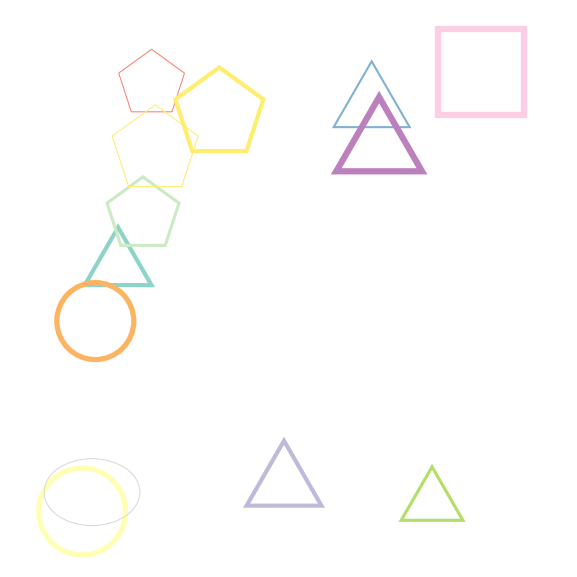[{"shape": "triangle", "thickness": 2, "radius": 0.33, "center": [0.205, 0.539]}, {"shape": "circle", "thickness": 2.5, "radius": 0.38, "center": [0.142, 0.113]}, {"shape": "triangle", "thickness": 2, "radius": 0.37, "center": [0.492, 0.161]}, {"shape": "pentagon", "thickness": 0.5, "radius": 0.3, "center": [0.263, 0.854]}, {"shape": "triangle", "thickness": 1, "radius": 0.38, "center": [0.644, 0.817]}, {"shape": "circle", "thickness": 2.5, "radius": 0.33, "center": [0.165, 0.443]}, {"shape": "triangle", "thickness": 1.5, "radius": 0.31, "center": [0.748, 0.129]}, {"shape": "square", "thickness": 3, "radius": 0.37, "center": [0.834, 0.874]}, {"shape": "oval", "thickness": 0.5, "radius": 0.41, "center": [0.159, 0.147]}, {"shape": "triangle", "thickness": 3, "radius": 0.43, "center": [0.656, 0.745]}, {"shape": "pentagon", "thickness": 1.5, "radius": 0.33, "center": [0.248, 0.627]}, {"shape": "pentagon", "thickness": 2, "radius": 0.4, "center": [0.38, 0.802]}, {"shape": "pentagon", "thickness": 0.5, "radius": 0.39, "center": [0.269, 0.739]}]